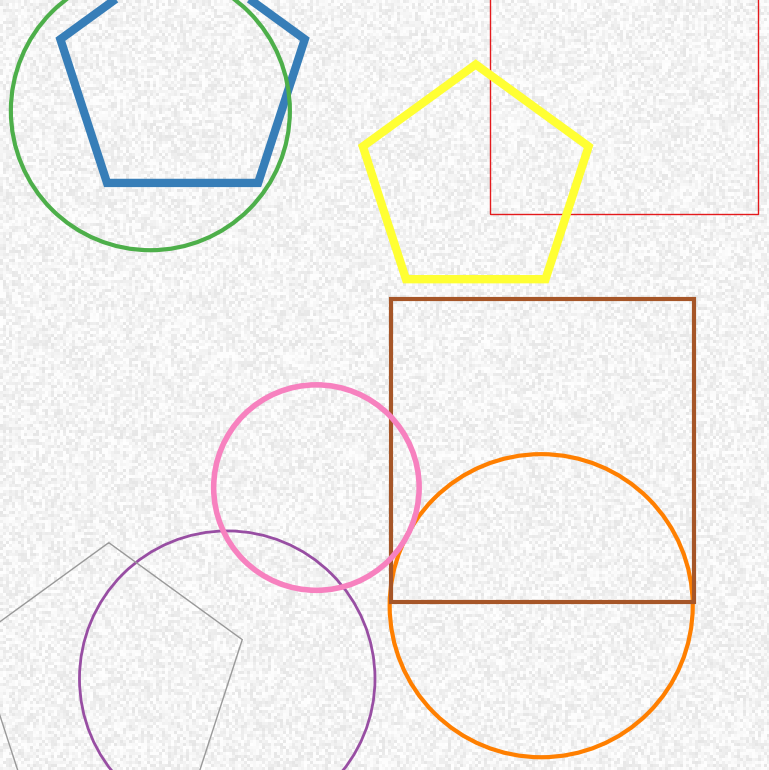[{"shape": "square", "thickness": 0.5, "radius": 0.87, "center": [0.81, 0.896]}, {"shape": "pentagon", "thickness": 3, "radius": 0.83, "center": [0.237, 0.897]}, {"shape": "circle", "thickness": 1.5, "radius": 0.91, "center": [0.195, 0.856]}, {"shape": "circle", "thickness": 1, "radius": 0.96, "center": [0.295, 0.119]}, {"shape": "circle", "thickness": 1.5, "radius": 0.98, "center": [0.703, 0.213]}, {"shape": "pentagon", "thickness": 3, "radius": 0.77, "center": [0.618, 0.762]}, {"shape": "square", "thickness": 1.5, "radius": 0.98, "center": [0.704, 0.415]}, {"shape": "circle", "thickness": 2, "radius": 0.67, "center": [0.411, 0.367]}, {"shape": "pentagon", "thickness": 0.5, "radius": 0.91, "center": [0.141, 0.113]}]